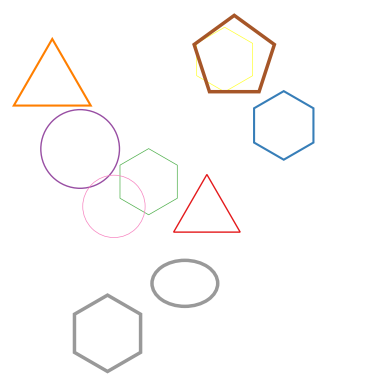[{"shape": "triangle", "thickness": 1, "radius": 0.5, "center": [0.537, 0.447]}, {"shape": "hexagon", "thickness": 1.5, "radius": 0.45, "center": [0.737, 0.674]}, {"shape": "hexagon", "thickness": 0.5, "radius": 0.43, "center": [0.386, 0.528]}, {"shape": "circle", "thickness": 1, "radius": 0.51, "center": [0.208, 0.613]}, {"shape": "triangle", "thickness": 1.5, "radius": 0.58, "center": [0.136, 0.783]}, {"shape": "hexagon", "thickness": 0.5, "radius": 0.42, "center": [0.584, 0.845]}, {"shape": "pentagon", "thickness": 2.5, "radius": 0.55, "center": [0.608, 0.85]}, {"shape": "circle", "thickness": 0.5, "radius": 0.41, "center": [0.296, 0.464]}, {"shape": "oval", "thickness": 2.5, "radius": 0.43, "center": [0.48, 0.264]}, {"shape": "hexagon", "thickness": 2.5, "radius": 0.5, "center": [0.279, 0.134]}]